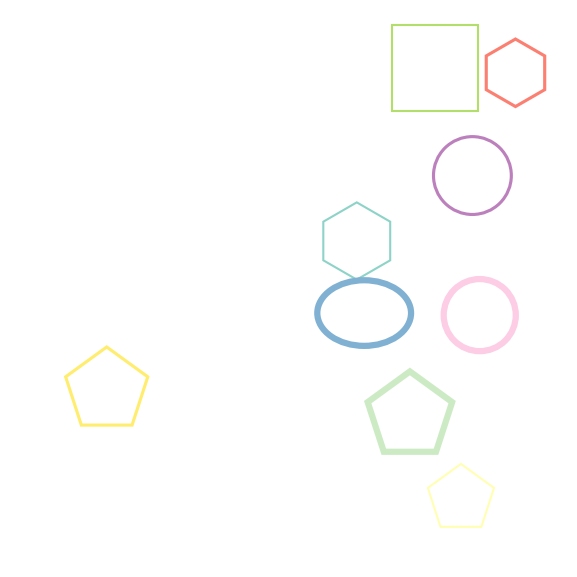[{"shape": "hexagon", "thickness": 1, "radius": 0.33, "center": [0.618, 0.582]}, {"shape": "pentagon", "thickness": 1, "radius": 0.3, "center": [0.798, 0.136]}, {"shape": "hexagon", "thickness": 1.5, "radius": 0.29, "center": [0.893, 0.873]}, {"shape": "oval", "thickness": 3, "radius": 0.41, "center": [0.631, 0.457]}, {"shape": "square", "thickness": 1, "radius": 0.37, "center": [0.753, 0.881]}, {"shape": "circle", "thickness": 3, "radius": 0.31, "center": [0.831, 0.453]}, {"shape": "circle", "thickness": 1.5, "radius": 0.34, "center": [0.818, 0.695]}, {"shape": "pentagon", "thickness": 3, "radius": 0.38, "center": [0.71, 0.279]}, {"shape": "pentagon", "thickness": 1.5, "radius": 0.37, "center": [0.185, 0.324]}]